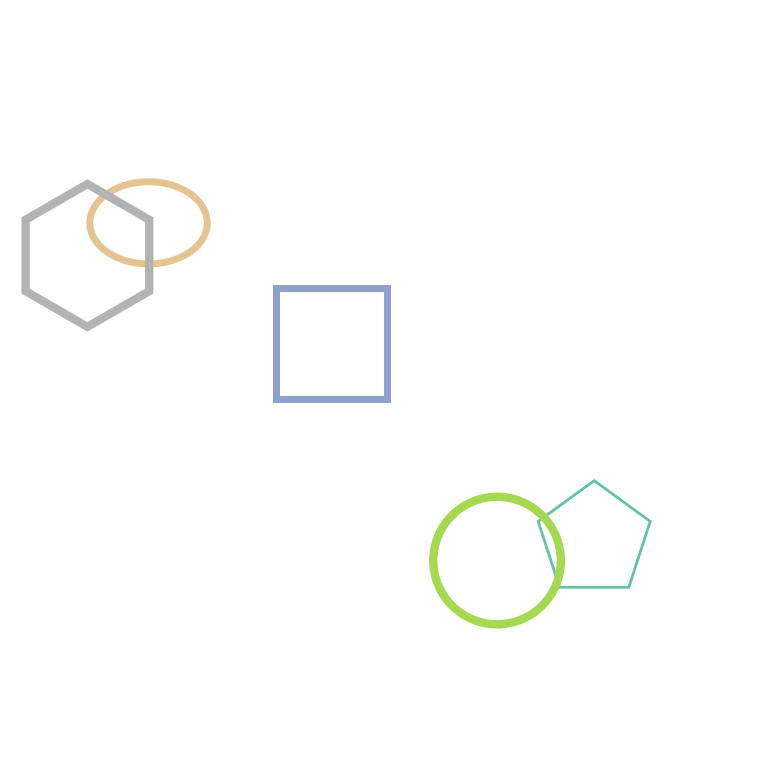[{"shape": "pentagon", "thickness": 1, "radius": 0.38, "center": [0.772, 0.299]}, {"shape": "square", "thickness": 2.5, "radius": 0.36, "center": [0.43, 0.553]}, {"shape": "circle", "thickness": 3, "radius": 0.41, "center": [0.646, 0.272]}, {"shape": "oval", "thickness": 2.5, "radius": 0.38, "center": [0.193, 0.711]}, {"shape": "hexagon", "thickness": 3, "radius": 0.46, "center": [0.114, 0.668]}]